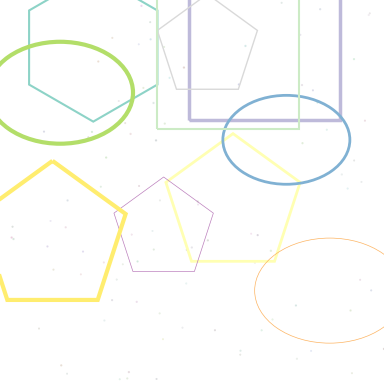[{"shape": "hexagon", "thickness": 1.5, "radius": 0.96, "center": [0.242, 0.877]}, {"shape": "pentagon", "thickness": 2, "radius": 0.92, "center": [0.605, 0.47]}, {"shape": "square", "thickness": 2.5, "radius": 0.98, "center": [0.686, 0.885]}, {"shape": "oval", "thickness": 2, "radius": 0.82, "center": [0.744, 0.637]}, {"shape": "oval", "thickness": 0.5, "radius": 0.97, "center": [0.856, 0.245]}, {"shape": "oval", "thickness": 3, "radius": 0.95, "center": [0.156, 0.759]}, {"shape": "pentagon", "thickness": 1, "radius": 0.68, "center": [0.539, 0.879]}, {"shape": "pentagon", "thickness": 0.5, "radius": 0.68, "center": [0.425, 0.405]}, {"shape": "square", "thickness": 1.5, "radius": 0.92, "center": [0.592, 0.85]}, {"shape": "pentagon", "thickness": 3, "radius": 1.0, "center": [0.136, 0.382]}]